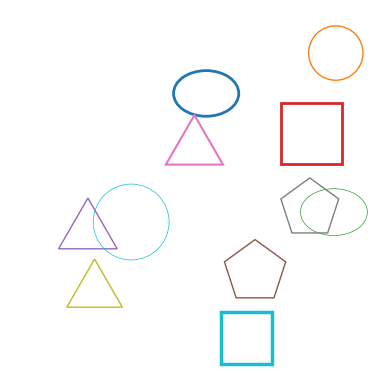[{"shape": "oval", "thickness": 2, "radius": 0.42, "center": [0.535, 0.757]}, {"shape": "circle", "thickness": 1, "radius": 0.35, "center": [0.872, 0.862]}, {"shape": "oval", "thickness": 0.5, "radius": 0.43, "center": [0.867, 0.449]}, {"shape": "square", "thickness": 2, "radius": 0.4, "center": [0.809, 0.654]}, {"shape": "triangle", "thickness": 1, "radius": 0.44, "center": [0.228, 0.398]}, {"shape": "pentagon", "thickness": 1, "radius": 0.42, "center": [0.663, 0.294]}, {"shape": "triangle", "thickness": 1.5, "radius": 0.43, "center": [0.505, 0.615]}, {"shape": "pentagon", "thickness": 1, "radius": 0.39, "center": [0.805, 0.459]}, {"shape": "triangle", "thickness": 1, "radius": 0.42, "center": [0.246, 0.244]}, {"shape": "circle", "thickness": 0.5, "radius": 0.49, "center": [0.341, 0.423]}, {"shape": "square", "thickness": 2.5, "radius": 0.33, "center": [0.64, 0.122]}]